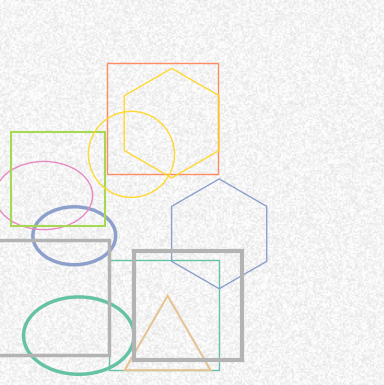[{"shape": "oval", "thickness": 2.5, "radius": 0.72, "center": [0.205, 0.128]}, {"shape": "square", "thickness": 1, "radius": 0.72, "center": [0.426, 0.181]}, {"shape": "square", "thickness": 1, "radius": 0.72, "center": [0.422, 0.691]}, {"shape": "hexagon", "thickness": 1, "radius": 0.71, "center": [0.569, 0.393]}, {"shape": "oval", "thickness": 2.5, "radius": 0.54, "center": [0.193, 0.388]}, {"shape": "oval", "thickness": 1, "radius": 0.63, "center": [0.114, 0.492]}, {"shape": "square", "thickness": 1.5, "radius": 0.61, "center": [0.15, 0.534]}, {"shape": "hexagon", "thickness": 1, "radius": 0.71, "center": [0.446, 0.68]}, {"shape": "circle", "thickness": 1, "radius": 0.56, "center": [0.341, 0.599]}, {"shape": "triangle", "thickness": 1.5, "radius": 0.64, "center": [0.435, 0.103]}, {"shape": "square", "thickness": 2.5, "radius": 0.75, "center": [0.135, 0.227]}, {"shape": "square", "thickness": 3, "radius": 0.71, "center": [0.488, 0.207]}]